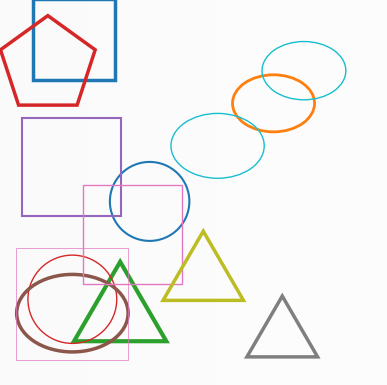[{"shape": "square", "thickness": 2.5, "radius": 0.53, "center": [0.191, 0.896]}, {"shape": "circle", "thickness": 1.5, "radius": 0.51, "center": [0.386, 0.477]}, {"shape": "oval", "thickness": 2, "radius": 0.53, "center": [0.706, 0.732]}, {"shape": "triangle", "thickness": 3, "radius": 0.69, "center": [0.31, 0.182]}, {"shape": "circle", "thickness": 1, "radius": 0.57, "center": [0.187, 0.223]}, {"shape": "pentagon", "thickness": 2.5, "radius": 0.64, "center": [0.123, 0.831]}, {"shape": "square", "thickness": 1.5, "radius": 0.64, "center": [0.185, 0.566]}, {"shape": "oval", "thickness": 2.5, "radius": 0.72, "center": [0.187, 0.187]}, {"shape": "square", "thickness": 1, "radius": 0.64, "center": [0.342, 0.391]}, {"shape": "square", "thickness": 0.5, "radius": 0.73, "center": [0.186, 0.21]}, {"shape": "triangle", "thickness": 2.5, "radius": 0.53, "center": [0.728, 0.126]}, {"shape": "triangle", "thickness": 2.5, "radius": 0.6, "center": [0.525, 0.28]}, {"shape": "oval", "thickness": 1, "radius": 0.54, "center": [0.784, 0.816]}, {"shape": "oval", "thickness": 1, "radius": 0.6, "center": [0.562, 0.621]}]